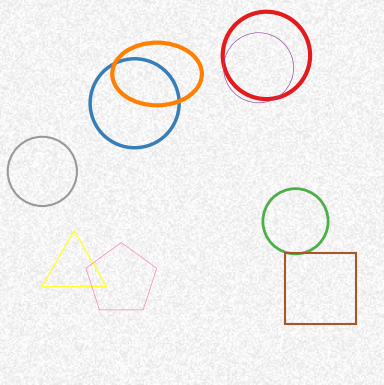[{"shape": "circle", "thickness": 3, "radius": 0.57, "center": [0.692, 0.856]}, {"shape": "circle", "thickness": 2.5, "radius": 0.58, "center": [0.35, 0.732]}, {"shape": "circle", "thickness": 2, "radius": 0.42, "center": [0.768, 0.425]}, {"shape": "circle", "thickness": 0.5, "radius": 0.45, "center": [0.672, 0.824]}, {"shape": "oval", "thickness": 3, "radius": 0.58, "center": [0.408, 0.808]}, {"shape": "triangle", "thickness": 1, "radius": 0.49, "center": [0.193, 0.304]}, {"shape": "square", "thickness": 1.5, "radius": 0.46, "center": [0.832, 0.251]}, {"shape": "pentagon", "thickness": 0.5, "radius": 0.48, "center": [0.315, 0.273]}, {"shape": "circle", "thickness": 1.5, "radius": 0.45, "center": [0.11, 0.555]}]